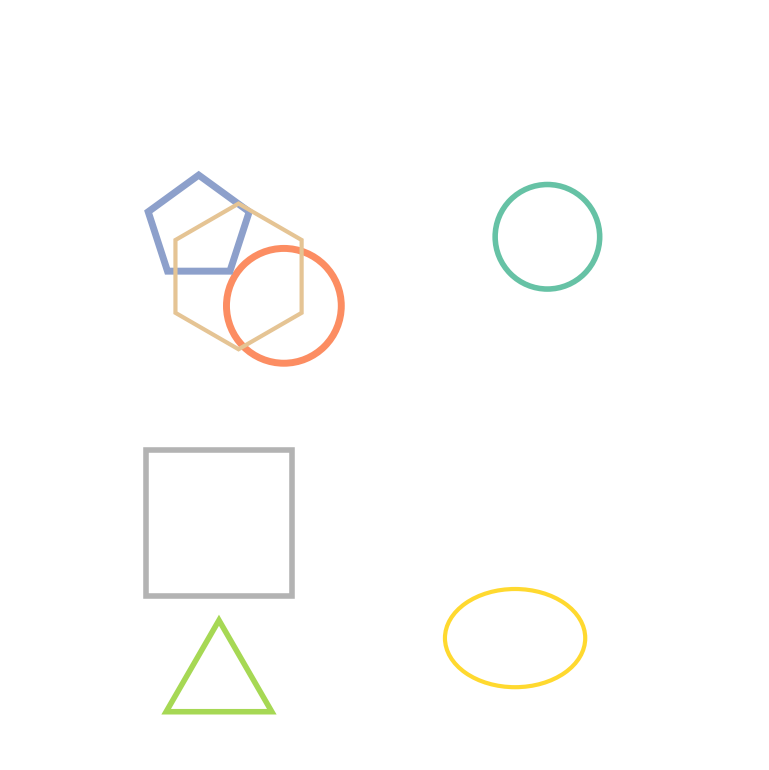[{"shape": "circle", "thickness": 2, "radius": 0.34, "center": [0.711, 0.692]}, {"shape": "circle", "thickness": 2.5, "radius": 0.37, "center": [0.369, 0.603]}, {"shape": "pentagon", "thickness": 2.5, "radius": 0.34, "center": [0.258, 0.704]}, {"shape": "triangle", "thickness": 2, "radius": 0.4, "center": [0.284, 0.115]}, {"shape": "oval", "thickness": 1.5, "radius": 0.46, "center": [0.669, 0.171]}, {"shape": "hexagon", "thickness": 1.5, "radius": 0.47, "center": [0.31, 0.641]}, {"shape": "square", "thickness": 2, "radius": 0.47, "center": [0.284, 0.321]}]